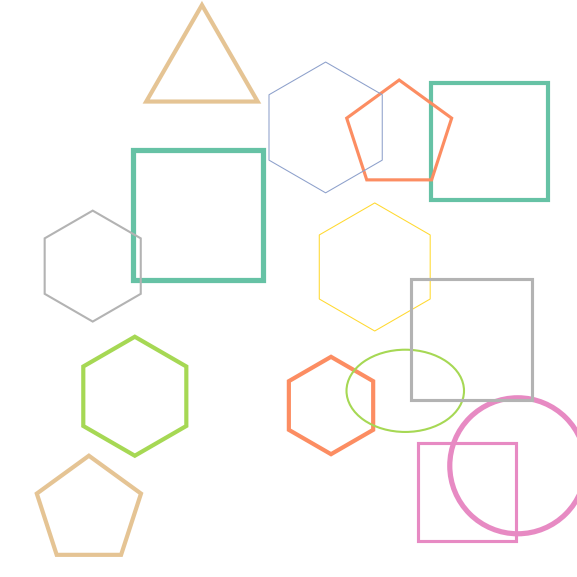[{"shape": "square", "thickness": 2.5, "radius": 0.56, "center": [0.342, 0.626]}, {"shape": "square", "thickness": 2, "radius": 0.51, "center": [0.848, 0.754]}, {"shape": "pentagon", "thickness": 1.5, "radius": 0.48, "center": [0.691, 0.765]}, {"shape": "hexagon", "thickness": 2, "radius": 0.42, "center": [0.573, 0.297]}, {"shape": "hexagon", "thickness": 0.5, "radius": 0.57, "center": [0.564, 0.778]}, {"shape": "square", "thickness": 1.5, "radius": 0.42, "center": [0.808, 0.147]}, {"shape": "circle", "thickness": 2.5, "radius": 0.59, "center": [0.897, 0.193]}, {"shape": "hexagon", "thickness": 2, "radius": 0.52, "center": [0.233, 0.313]}, {"shape": "oval", "thickness": 1, "radius": 0.51, "center": [0.702, 0.322]}, {"shape": "hexagon", "thickness": 0.5, "radius": 0.55, "center": [0.649, 0.537]}, {"shape": "triangle", "thickness": 2, "radius": 0.56, "center": [0.35, 0.879]}, {"shape": "pentagon", "thickness": 2, "radius": 0.47, "center": [0.154, 0.115]}, {"shape": "hexagon", "thickness": 1, "radius": 0.48, "center": [0.161, 0.538]}, {"shape": "square", "thickness": 1.5, "radius": 0.53, "center": [0.817, 0.411]}]